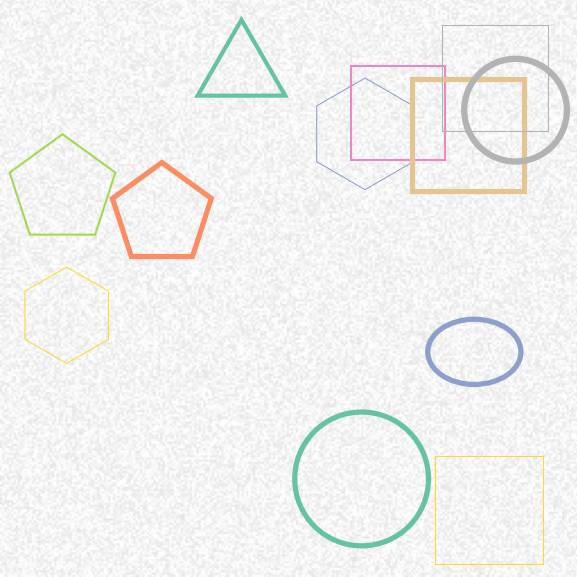[{"shape": "circle", "thickness": 2.5, "radius": 0.58, "center": [0.626, 0.17]}, {"shape": "triangle", "thickness": 2, "radius": 0.44, "center": [0.418, 0.877]}, {"shape": "pentagon", "thickness": 2.5, "radius": 0.45, "center": [0.28, 0.628]}, {"shape": "oval", "thickness": 2.5, "radius": 0.4, "center": [0.821, 0.39]}, {"shape": "hexagon", "thickness": 0.5, "radius": 0.48, "center": [0.632, 0.767]}, {"shape": "square", "thickness": 1, "radius": 0.41, "center": [0.689, 0.803]}, {"shape": "pentagon", "thickness": 1, "radius": 0.48, "center": [0.108, 0.671]}, {"shape": "hexagon", "thickness": 0.5, "radius": 0.42, "center": [0.116, 0.453]}, {"shape": "square", "thickness": 0.5, "radius": 0.47, "center": [0.847, 0.116]}, {"shape": "square", "thickness": 2.5, "radius": 0.49, "center": [0.81, 0.765]}, {"shape": "square", "thickness": 0.5, "radius": 0.46, "center": [0.858, 0.864]}, {"shape": "circle", "thickness": 3, "radius": 0.44, "center": [0.893, 0.808]}]